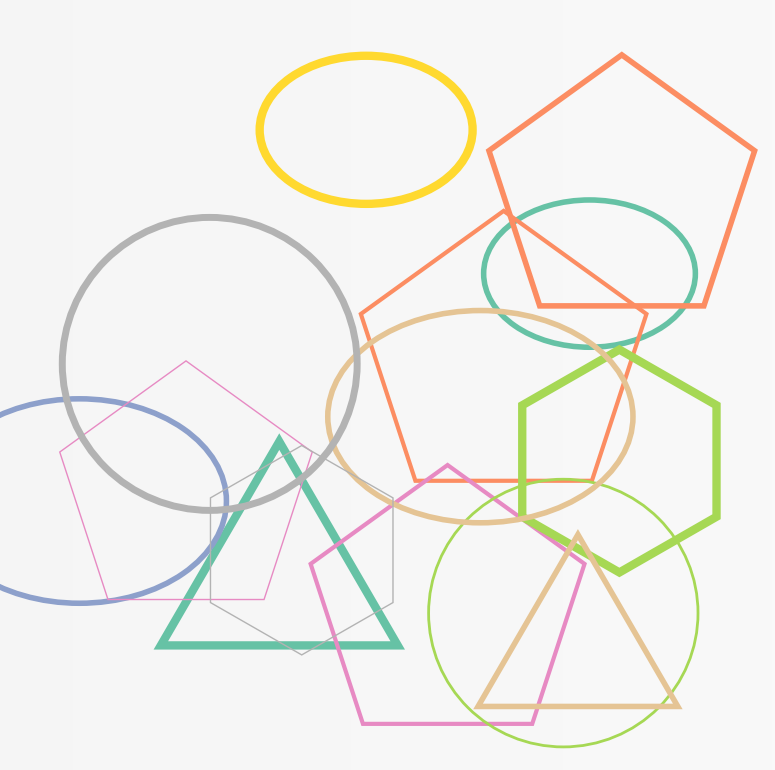[{"shape": "triangle", "thickness": 3, "radius": 0.88, "center": [0.36, 0.25]}, {"shape": "oval", "thickness": 2, "radius": 0.68, "center": [0.761, 0.645]}, {"shape": "pentagon", "thickness": 1.5, "radius": 0.97, "center": [0.65, 0.532]}, {"shape": "pentagon", "thickness": 2, "radius": 0.9, "center": [0.802, 0.749]}, {"shape": "oval", "thickness": 2, "radius": 0.95, "center": [0.103, 0.349]}, {"shape": "pentagon", "thickness": 1.5, "radius": 0.93, "center": [0.578, 0.21]}, {"shape": "pentagon", "thickness": 0.5, "radius": 0.86, "center": [0.24, 0.36]}, {"shape": "hexagon", "thickness": 3, "radius": 0.72, "center": [0.799, 0.401]}, {"shape": "circle", "thickness": 1, "radius": 0.87, "center": [0.727, 0.204]}, {"shape": "oval", "thickness": 3, "radius": 0.69, "center": [0.472, 0.831]}, {"shape": "oval", "thickness": 2, "radius": 0.98, "center": [0.62, 0.459]}, {"shape": "triangle", "thickness": 2, "radius": 0.74, "center": [0.746, 0.157]}, {"shape": "circle", "thickness": 2.5, "radius": 0.95, "center": [0.271, 0.527]}, {"shape": "hexagon", "thickness": 0.5, "radius": 0.68, "center": [0.389, 0.285]}]